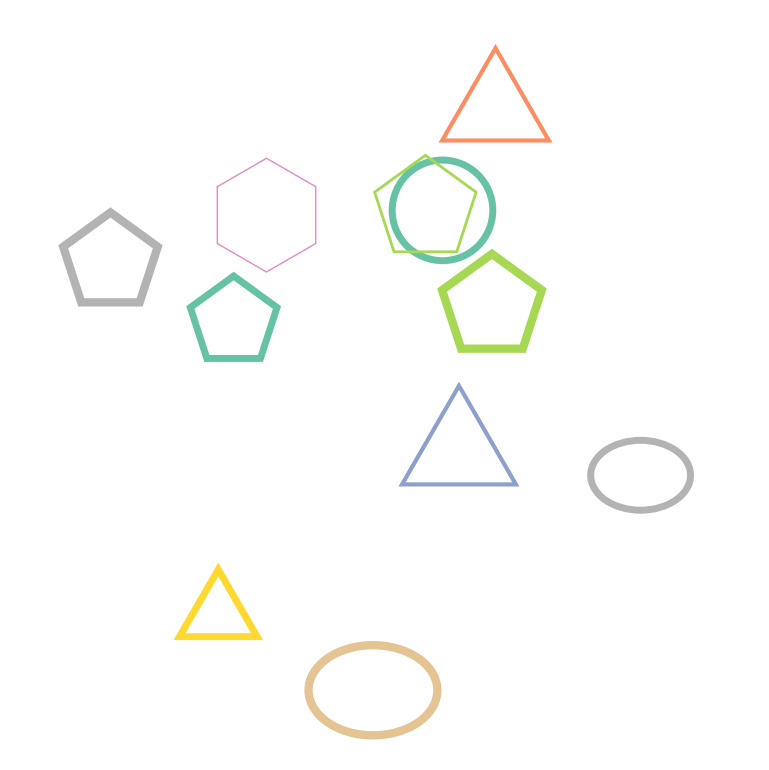[{"shape": "circle", "thickness": 2.5, "radius": 0.33, "center": [0.575, 0.727]}, {"shape": "pentagon", "thickness": 2.5, "radius": 0.3, "center": [0.303, 0.582]}, {"shape": "triangle", "thickness": 1.5, "radius": 0.4, "center": [0.644, 0.858]}, {"shape": "triangle", "thickness": 1.5, "radius": 0.43, "center": [0.596, 0.414]}, {"shape": "hexagon", "thickness": 0.5, "radius": 0.37, "center": [0.346, 0.721]}, {"shape": "pentagon", "thickness": 1, "radius": 0.35, "center": [0.552, 0.729]}, {"shape": "pentagon", "thickness": 3, "radius": 0.34, "center": [0.639, 0.602]}, {"shape": "triangle", "thickness": 2.5, "radius": 0.29, "center": [0.283, 0.202]}, {"shape": "oval", "thickness": 3, "radius": 0.42, "center": [0.484, 0.104]}, {"shape": "oval", "thickness": 2.5, "radius": 0.32, "center": [0.832, 0.383]}, {"shape": "pentagon", "thickness": 3, "radius": 0.32, "center": [0.143, 0.66]}]